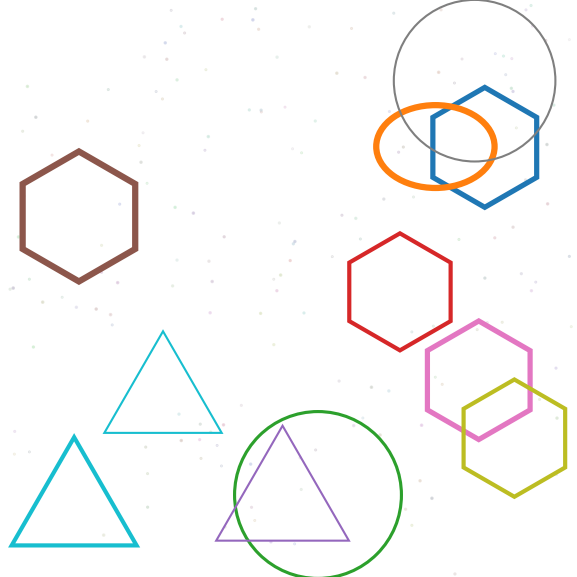[{"shape": "hexagon", "thickness": 2.5, "radius": 0.52, "center": [0.839, 0.744]}, {"shape": "oval", "thickness": 3, "radius": 0.51, "center": [0.754, 0.745]}, {"shape": "circle", "thickness": 1.5, "radius": 0.72, "center": [0.551, 0.142]}, {"shape": "hexagon", "thickness": 2, "radius": 0.51, "center": [0.693, 0.494]}, {"shape": "triangle", "thickness": 1, "radius": 0.66, "center": [0.489, 0.129]}, {"shape": "hexagon", "thickness": 3, "radius": 0.56, "center": [0.137, 0.624]}, {"shape": "hexagon", "thickness": 2.5, "radius": 0.51, "center": [0.829, 0.341]}, {"shape": "circle", "thickness": 1, "radius": 0.7, "center": [0.822, 0.859]}, {"shape": "hexagon", "thickness": 2, "radius": 0.51, "center": [0.891, 0.24]}, {"shape": "triangle", "thickness": 1, "radius": 0.59, "center": [0.282, 0.308]}, {"shape": "triangle", "thickness": 2, "radius": 0.62, "center": [0.128, 0.117]}]